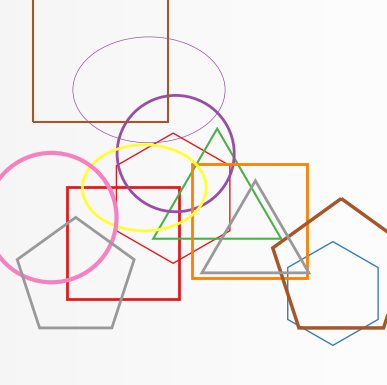[{"shape": "square", "thickness": 2, "radius": 0.73, "center": [0.317, 0.37]}, {"shape": "hexagon", "thickness": 1, "radius": 0.85, "center": [0.447, 0.485]}, {"shape": "hexagon", "thickness": 1, "radius": 0.67, "center": [0.859, 0.238]}, {"shape": "triangle", "thickness": 1.5, "radius": 0.95, "center": [0.56, 0.475]}, {"shape": "oval", "thickness": 0.5, "radius": 0.98, "center": [0.384, 0.767]}, {"shape": "circle", "thickness": 2, "radius": 0.76, "center": [0.453, 0.601]}, {"shape": "square", "thickness": 2, "radius": 0.74, "center": [0.643, 0.425]}, {"shape": "oval", "thickness": 2, "radius": 0.8, "center": [0.372, 0.512]}, {"shape": "pentagon", "thickness": 2.5, "radius": 0.93, "center": [0.881, 0.299]}, {"shape": "square", "thickness": 1.5, "radius": 0.87, "center": [0.26, 0.857]}, {"shape": "circle", "thickness": 3, "radius": 0.84, "center": [0.133, 0.435]}, {"shape": "triangle", "thickness": 2, "radius": 0.8, "center": [0.659, 0.371]}, {"shape": "pentagon", "thickness": 2, "radius": 0.79, "center": [0.195, 0.277]}]